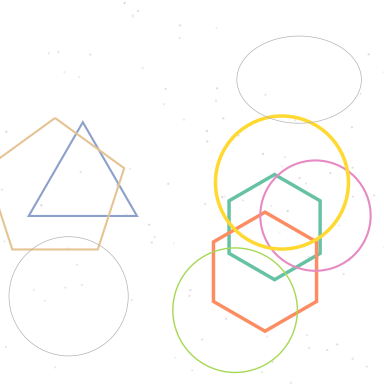[{"shape": "hexagon", "thickness": 2.5, "radius": 0.68, "center": [0.713, 0.41]}, {"shape": "hexagon", "thickness": 2.5, "radius": 0.77, "center": [0.688, 0.294]}, {"shape": "triangle", "thickness": 1.5, "radius": 0.81, "center": [0.215, 0.52]}, {"shape": "circle", "thickness": 1.5, "radius": 0.72, "center": [0.819, 0.44]}, {"shape": "circle", "thickness": 1, "radius": 0.81, "center": [0.611, 0.194]}, {"shape": "circle", "thickness": 2.5, "radius": 0.86, "center": [0.732, 0.526]}, {"shape": "pentagon", "thickness": 1.5, "radius": 0.94, "center": [0.143, 0.505]}, {"shape": "oval", "thickness": 0.5, "radius": 0.81, "center": [0.777, 0.793]}, {"shape": "circle", "thickness": 0.5, "radius": 0.77, "center": [0.178, 0.23]}]